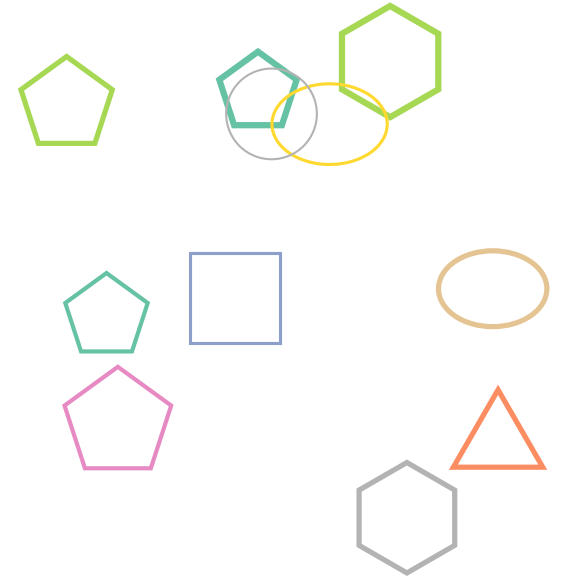[{"shape": "pentagon", "thickness": 3, "radius": 0.35, "center": [0.447, 0.839]}, {"shape": "pentagon", "thickness": 2, "radius": 0.38, "center": [0.184, 0.451]}, {"shape": "triangle", "thickness": 2.5, "radius": 0.45, "center": [0.862, 0.235]}, {"shape": "square", "thickness": 1.5, "radius": 0.39, "center": [0.408, 0.483]}, {"shape": "pentagon", "thickness": 2, "radius": 0.49, "center": [0.204, 0.267]}, {"shape": "hexagon", "thickness": 3, "radius": 0.48, "center": [0.676, 0.893]}, {"shape": "pentagon", "thickness": 2.5, "radius": 0.42, "center": [0.115, 0.818]}, {"shape": "oval", "thickness": 1.5, "radius": 0.5, "center": [0.571, 0.784]}, {"shape": "oval", "thickness": 2.5, "radius": 0.47, "center": [0.853, 0.499]}, {"shape": "circle", "thickness": 1, "radius": 0.39, "center": [0.47, 0.802]}, {"shape": "hexagon", "thickness": 2.5, "radius": 0.48, "center": [0.705, 0.103]}]